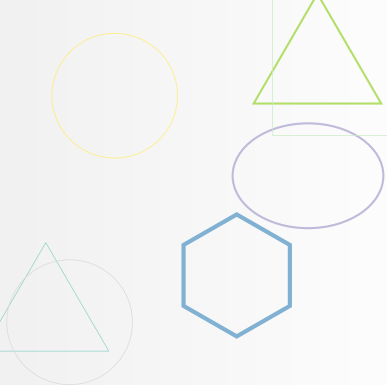[{"shape": "triangle", "thickness": 0.5, "radius": 0.94, "center": [0.118, 0.182]}, {"shape": "oval", "thickness": 1.5, "radius": 0.97, "center": [0.795, 0.543]}, {"shape": "hexagon", "thickness": 3, "radius": 0.79, "center": [0.611, 0.285]}, {"shape": "triangle", "thickness": 1.5, "radius": 0.95, "center": [0.819, 0.826]}, {"shape": "circle", "thickness": 0.5, "radius": 0.81, "center": [0.18, 0.163]}, {"shape": "square", "thickness": 0.5, "radius": 0.98, "center": [0.897, 0.845]}, {"shape": "circle", "thickness": 0.5, "radius": 0.81, "center": [0.296, 0.751]}]